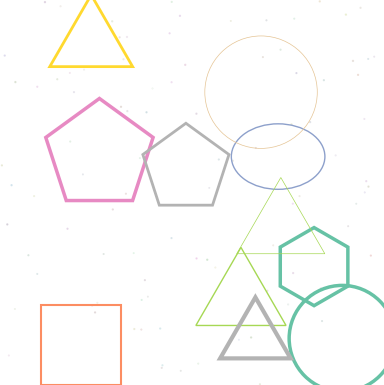[{"shape": "circle", "thickness": 2.5, "radius": 0.69, "center": [0.889, 0.121]}, {"shape": "hexagon", "thickness": 2.5, "radius": 0.51, "center": [0.816, 0.307]}, {"shape": "square", "thickness": 1.5, "radius": 0.52, "center": [0.21, 0.104]}, {"shape": "oval", "thickness": 1, "radius": 0.61, "center": [0.722, 0.593]}, {"shape": "pentagon", "thickness": 2.5, "radius": 0.73, "center": [0.258, 0.598]}, {"shape": "triangle", "thickness": 0.5, "radius": 0.66, "center": [0.729, 0.407]}, {"shape": "triangle", "thickness": 1, "radius": 0.68, "center": [0.626, 0.222]}, {"shape": "triangle", "thickness": 2, "radius": 0.62, "center": [0.237, 0.889]}, {"shape": "circle", "thickness": 0.5, "radius": 0.73, "center": [0.678, 0.761]}, {"shape": "pentagon", "thickness": 2, "radius": 0.59, "center": [0.483, 0.562]}, {"shape": "triangle", "thickness": 3, "radius": 0.53, "center": [0.663, 0.122]}]